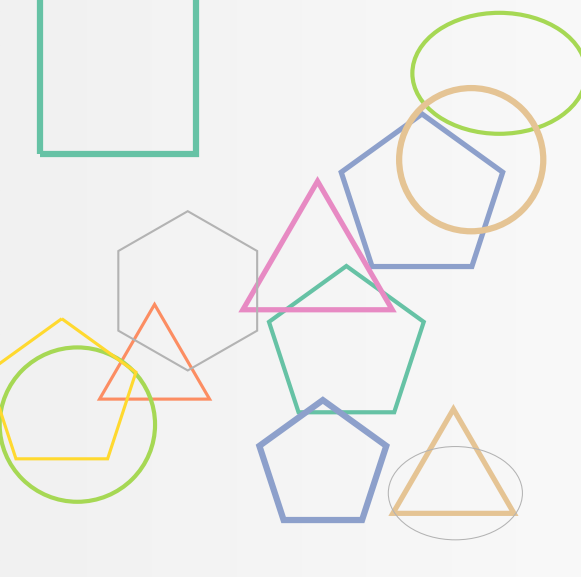[{"shape": "pentagon", "thickness": 2, "radius": 0.7, "center": [0.596, 0.398]}, {"shape": "square", "thickness": 3, "radius": 0.67, "center": [0.202, 0.867]}, {"shape": "triangle", "thickness": 1.5, "radius": 0.55, "center": [0.266, 0.363]}, {"shape": "pentagon", "thickness": 2.5, "radius": 0.73, "center": [0.726, 0.656]}, {"shape": "pentagon", "thickness": 3, "radius": 0.57, "center": [0.555, 0.192]}, {"shape": "triangle", "thickness": 2.5, "radius": 0.74, "center": [0.546, 0.537]}, {"shape": "circle", "thickness": 2, "radius": 0.67, "center": [0.133, 0.264]}, {"shape": "oval", "thickness": 2, "radius": 0.75, "center": [0.859, 0.872]}, {"shape": "pentagon", "thickness": 1.5, "radius": 0.67, "center": [0.106, 0.313]}, {"shape": "triangle", "thickness": 2.5, "radius": 0.6, "center": [0.78, 0.17]}, {"shape": "circle", "thickness": 3, "radius": 0.62, "center": [0.811, 0.723]}, {"shape": "oval", "thickness": 0.5, "radius": 0.58, "center": [0.783, 0.145]}, {"shape": "hexagon", "thickness": 1, "radius": 0.69, "center": [0.323, 0.496]}]